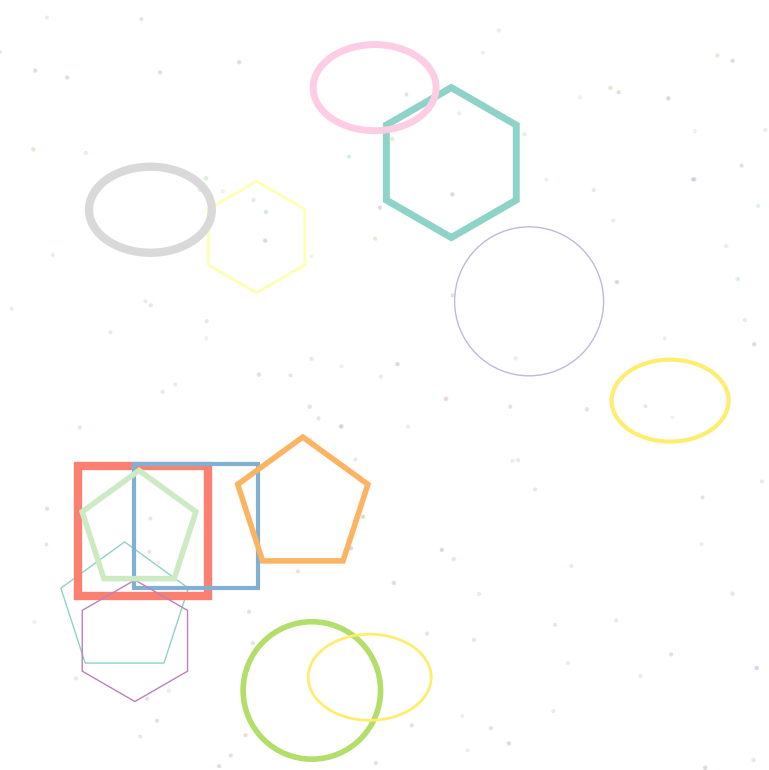[{"shape": "pentagon", "thickness": 0.5, "radius": 0.44, "center": [0.162, 0.209]}, {"shape": "hexagon", "thickness": 2.5, "radius": 0.49, "center": [0.586, 0.789]}, {"shape": "hexagon", "thickness": 1, "radius": 0.36, "center": [0.333, 0.692]}, {"shape": "circle", "thickness": 0.5, "radius": 0.48, "center": [0.687, 0.609]}, {"shape": "square", "thickness": 3, "radius": 0.42, "center": [0.186, 0.31]}, {"shape": "square", "thickness": 1.5, "radius": 0.4, "center": [0.254, 0.317]}, {"shape": "pentagon", "thickness": 2, "radius": 0.44, "center": [0.393, 0.343]}, {"shape": "circle", "thickness": 2, "radius": 0.45, "center": [0.405, 0.103]}, {"shape": "oval", "thickness": 2.5, "radius": 0.4, "center": [0.487, 0.886]}, {"shape": "oval", "thickness": 3, "radius": 0.4, "center": [0.195, 0.728]}, {"shape": "hexagon", "thickness": 0.5, "radius": 0.39, "center": [0.175, 0.168]}, {"shape": "pentagon", "thickness": 2, "radius": 0.39, "center": [0.181, 0.311]}, {"shape": "oval", "thickness": 1.5, "radius": 0.38, "center": [0.87, 0.48]}, {"shape": "oval", "thickness": 1, "radius": 0.4, "center": [0.48, 0.12]}]